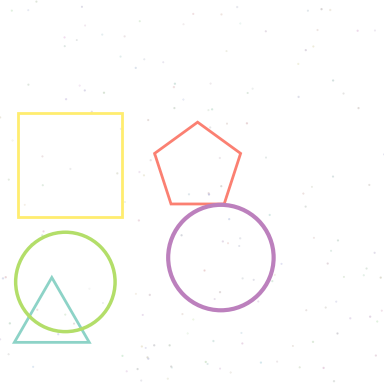[{"shape": "triangle", "thickness": 2, "radius": 0.56, "center": [0.135, 0.167]}, {"shape": "pentagon", "thickness": 2, "radius": 0.59, "center": [0.513, 0.565]}, {"shape": "circle", "thickness": 2.5, "radius": 0.65, "center": [0.17, 0.268]}, {"shape": "circle", "thickness": 3, "radius": 0.68, "center": [0.574, 0.331]}, {"shape": "square", "thickness": 2, "radius": 0.67, "center": [0.182, 0.571]}]